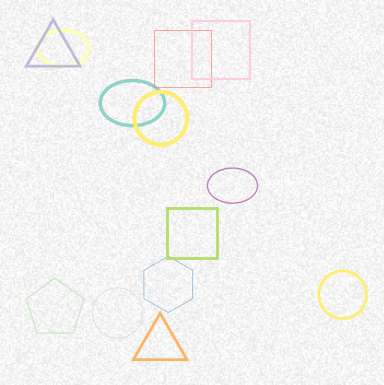[{"shape": "oval", "thickness": 2.5, "radius": 0.42, "center": [0.344, 0.732]}, {"shape": "oval", "thickness": 2.5, "radius": 0.33, "center": [0.164, 0.875]}, {"shape": "triangle", "thickness": 2, "radius": 0.4, "center": [0.138, 0.868]}, {"shape": "square", "thickness": 0.5, "radius": 0.37, "center": [0.474, 0.849]}, {"shape": "hexagon", "thickness": 0.5, "radius": 0.37, "center": [0.437, 0.261]}, {"shape": "triangle", "thickness": 2, "radius": 0.4, "center": [0.416, 0.106]}, {"shape": "square", "thickness": 2, "radius": 0.33, "center": [0.5, 0.394]}, {"shape": "square", "thickness": 1.5, "radius": 0.38, "center": [0.574, 0.87]}, {"shape": "circle", "thickness": 0.5, "radius": 0.33, "center": [0.305, 0.187]}, {"shape": "oval", "thickness": 1, "radius": 0.33, "center": [0.604, 0.518]}, {"shape": "pentagon", "thickness": 1, "radius": 0.4, "center": [0.143, 0.199]}, {"shape": "circle", "thickness": 3, "radius": 0.34, "center": [0.418, 0.693]}, {"shape": "circle", "thickness": 2, "radius": 0.31, "center": [0.89, 0.234]}]